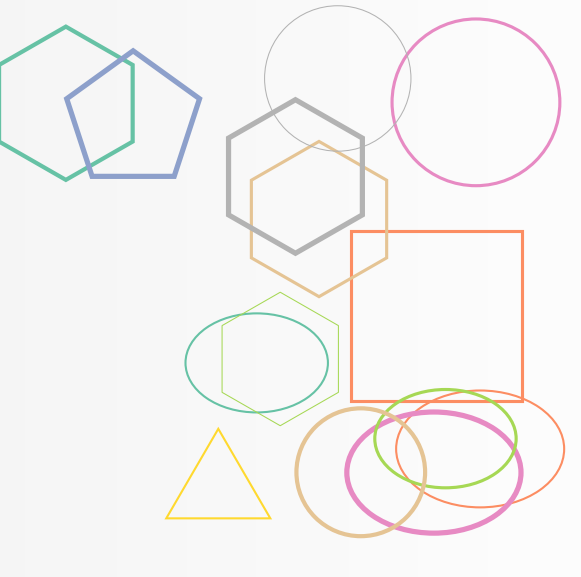[{"shape": "hexagon", "thickness": 2, "radius": 0.66, "center": [0.113, 0.82]}, {"shape": "oval", "thickness": 1, "radius": 0.61, "center": [0.442, 0.371]}, {"shape": "square", "thickness": 1.5, "radius": 0.73, "center": [0.751, 0.452]}, {"shape": "oval", "thickness": 1, "radius": 0.72, "center": [0.826, 0.222]}, {"shape": "pentagon", "thickness": 2.5, "radius": 0.6, "center": [0.229, 0.791]}, {"shape": "oval", "thickness": 2.5, "radius": 0.75, "center": [0.747, 0.181]}, {"shape": "circle", "thickness": 1.5, "radius": 0.72, "center": [0.819, 0.822]}, {"shape": "hexagon", "thickness": 0.5, "radius": 0.58, "center": [0.482, 0.378]}, {"shape": "oval", "thickness": 1.5, "radius": 0.61, "center": [0.766, 0.24]}, {"shape": "triangle", "thickness": 1, "radius": 0.52, "center": [0.376, 0.153]}, {"shape": "hexagon", "thickness": 1.5, "radius": 0.67, "center": [0.549, 0.62]}, {"shape": "circle", "thickness": 2, "radius": 0.55, "center": [0.621, 0.181]}, {"shape": "circle", "thickness": 0.5, "radius": 0.63, "center": [0.581, 0.863]}, {"shape": "hexagon", "thickness": 2.5, "radius": 0.66, "center": [0.508, 0.694]}]